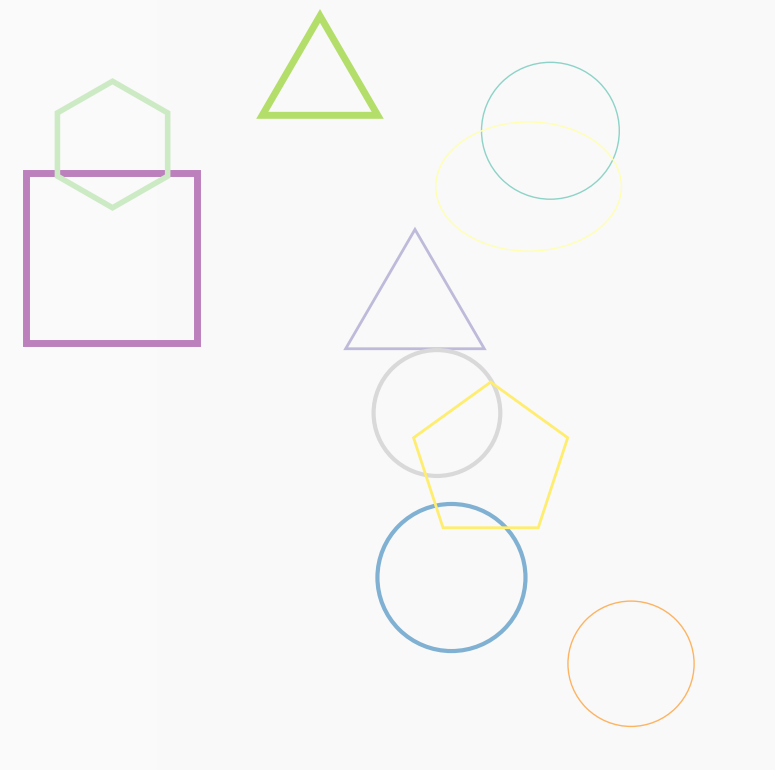[{"shape": "circle", "thickness": 0.5, "radius": 0.44, "center": [0.71, 0.83]}, {"shape": "oval", "thickness": 0.5, "radius": 0.6, "center": [0.682, 0.758]}, {"shape": "triangle", "thickness": 1, "radius": 0.52, "center": [0.535, 0.599]}, {"shape": "circle", "thickness": 1.5, "radius": 0.48, "center": [0.583, 0.25]}, {"shape": "circle", "thickness": 0.5, "radius": 0.41, "center": [0.814, 0.138]}, {"shape": "triangle", "thickness": 2.5, "radius": 0.43, "center": [0.413, 0.893]}, {"shape": "circle", "thickness": 1.5, "radius": 0.41, "center": [0.564, 0.464]}, {"shape": "square", "thickness": 2.5, "radius": 0.55, "center": [0.144, 0.665]}, {"shape": "hexagon", "thickness": 2, "radius": 0.41, "center": [0.145, 0.812]}, {"shape": "pentagon", "thickness": 1, "radius": 0.52, "center": [0.633, 0.399]}]